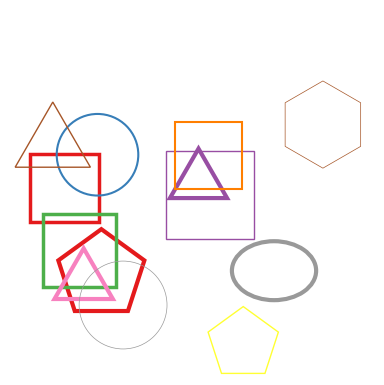[{"shape": "pentagon", "thickness": 3, "radius": 0.59, "center": [0.263, 0.287]}, {"shape": "square", "thickness": 2.5, "radius": 0.45, "center": [0.168, 0.512]}, {"shape": "circle", "thickness": 1.5, "radius": 0.53, "center": [0.253, 0.598]}, {"shape": "square", "thickness": 2.5, "radius": 0.47, "center": [0.207, 0.348]}, {"shape": "square", "thickness": 1, "radius": 0.57, "center": [0.545, 0.494]}, {"shape": "triangle", "thickness": 3, "radius": 0.43, "center": [0.516, 0.528]}, {"shape": "square", "thickness": 1.5, "radius": 0.44, "center": [0.542, 0.597]}, {"shape": "pentagon", "thickness": 1, "radius": 0.48, "center": [0.632, 0.108]}, {"shape": "triangle", "thickness": 1, "radius": 0.56, "center": [0.137, 0.622]}, {"shape": "hexagon", "thickness": 0.5, "radius": 0.57, "center": [0.839, 0.676]}, {"shape": "triangle", "thickness": 3, "radius": 0.44, "center": [0.217, 0.267]}, {"shape": "circle", "thickness": 0.5, "radius": 0.57, "center": [0.32, 0.208]}, {"shape": "oval", "thickness": 3, "radius": 0.55, "center": [0.712, 0.297]}]